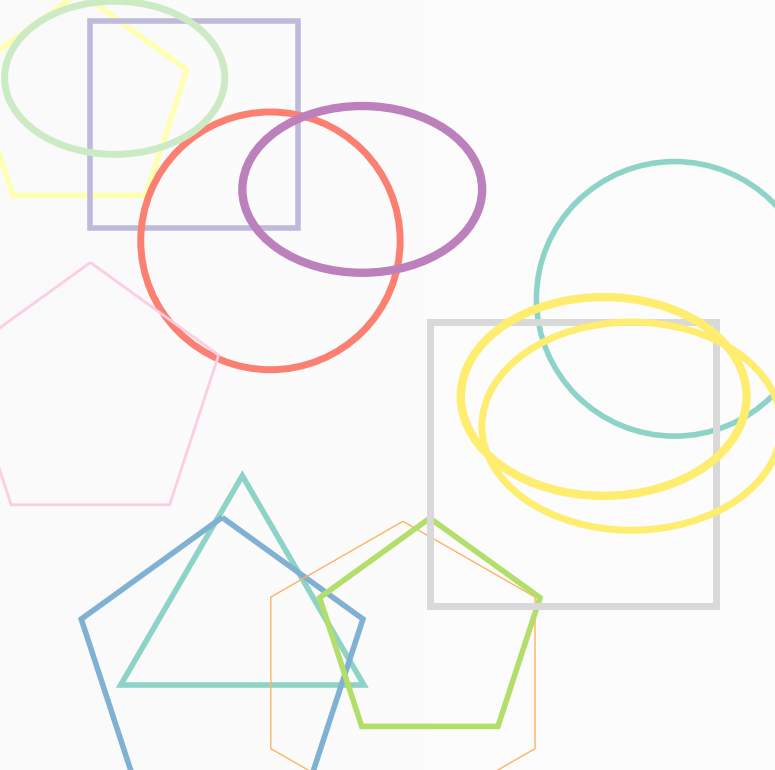[{"shape": "circle", "thickness": 2, "radius": 0.89, "center": [0.87, 0.612]}, {"shape": "triangle", "thickness": 2, "radius": 0.91, "center": [0.313, 0.201]}, {"shape": "pentagon", "thickness": 2, "radius": 0.73, "center": [0.102, 0.864]}, {"shape": "square", "thickness": 2, "radius": 0.67, "center": [0.25, 0.838]}, {"shape": "circle", "thickness": 2.5, "radius": 0.84, "center": [0.349, 0.687]}, {"shape": "pentagon", "thickness": 2, "radius": 0.96, "center": [0.287, 0.137]}, {"shape": "hexagon", "thickness": 0.5, "radius": 0.98, "center": [0.52, 0.126]}, {"shape": "pentagon", "thickness": 2, "radius": 0.75, "center": [0.555, 0.178]}, {"shape": "pentagon", "thickness": 1, "radius": 0.87, "center": [0.117, 0.485]}, {"shape": "square", "thickness": 2.5, "radius": 0.92, "center": [0.74, 0.398]}, {"shape": "oval", "thickness": 3, "radius": 0.77, "center": [0.467, 0.754]}, {"shape": "oval", "thickness": 2.5, "radius": 0.71, "center": [0.148, 0.899]}, {"shape": "oval", "thickness": 3, "radius": 0.92, "center": [0.779, 0.485]}, {"shape": "oval", "thickness": 2.5, "radius": 0.97, "center": [0.815, 0.447]}]